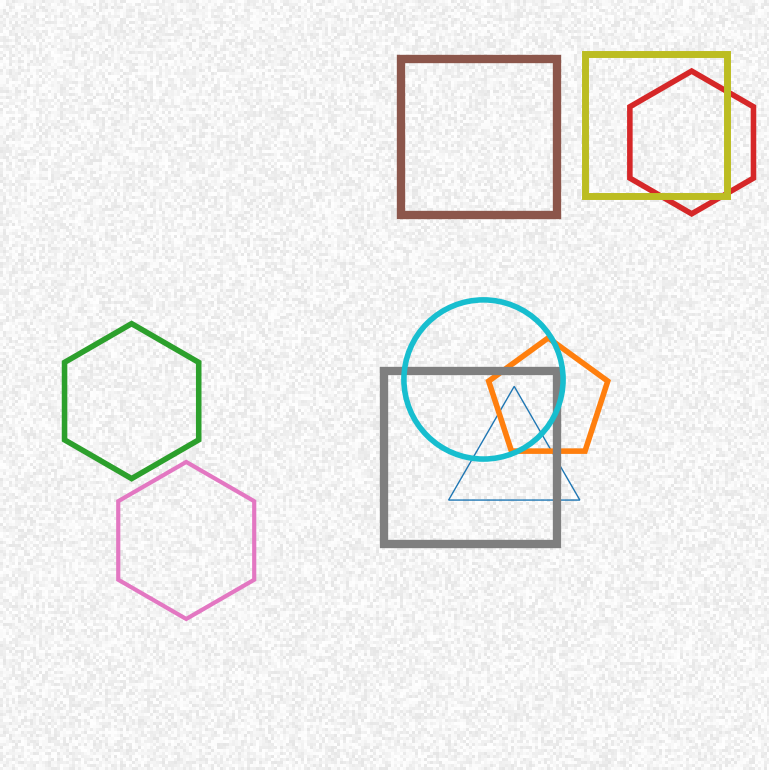[{"shape": "triangle", "thickness": 0.5, "radius": 0.49, "center": [0.668, 0.4]}, {"shape": "pentagon", "thickness": 2, "radius": 0.41, "center": [0.712, 0.48]}, {"shape": "hexagon", "thickness": 2, "radius": 0.5, "center": [0.171, 0.479]}, {"shape": "hexagon", "thickness": 2, "radius": 0.46, "center": [0.898, 0.815]}, {"shape": "square", "thickness": 3, "radius": 0.5, "center": [0.622, 0.822]}, {"shape": "hexagon", "thickness": 1.5, "radius": 0.51, "center": [0.242, 0.298]}, {"shape": "square", "thickness": 3, "radius": 0.56, "center": [0.611, 0.406]}, {"shape": "square", "thickness": 2.5, "radius": 0.46, "center": [0.852, 0.838]}, {"shape": "circle", "thickness": 2, "radius": 0.52, "center": [0.628, 0.507]}]